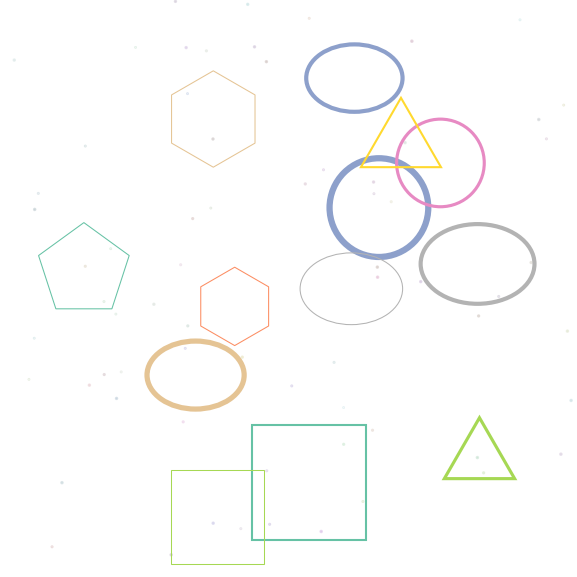[{"shape": "square", "thickness": 1, "radius": 0.5, "center": [0.535, 0.164]}, {"shape": "pentagon", "thickness": 0.5, "radius": 0.41, "center": [0.145, 0.531]}, {"shape": "hexagon", "thickness": 0.5, "radius": 0.34, "center": [0.406, 0.469]}, {"shape": "circle", "thickness": 3, "radius": 0.43, "center": [0.656, 0.64]}, {"shape": "oval", "thickness": 2, "radius": 0.42, "center": [0.614, 0.864]}, {"shape": "circle", "thickness": 1.5, "radius": 0.38, "center": [0.763, 0.717]}, {"shape": "square", "thickness": 0.5, "radius": 0.41, "center": [0.377, 0.103]}, {"shape": "triangle", "thickness": 1.5, "radius": 0.35, "center": [0.83, 0.205]}, {"shape": "triangle", "thickness": 1, "radius": 0.4, "center": [0.694, 0.75]}, {"shape": "oval", "thickness": 2.5, "radius": 0.42, "center": [0.339, 0.35]}, {"shape": "hexagon", "thickness": 0.5, "radius": 0.42, "center": [0.369, 0.793]}, {"shape": "oval", "thickness": 0.5, "radius": 0.44, "center": [0.608, 0.499]}, {"shape": "oval", "thickness": 2, "radius": 0.49, "center": [0.827, 0.542]}]